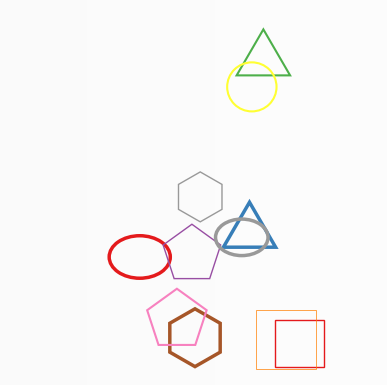[{"shape": "oval", "thickness": 2.5, "radius": 0.39, "center": [0.361, 0.333]}, {"shape": "square", "thickness": 1, "radius": 0.31, "center": [0.773, 0.108]}, {"shape": "triangle", "thickness": 2.5, "radius": 0.39, "center": [0.644, 0.397]}, {"shape": "triangle", "thickness": 1.5, "radius": 0.4, "center": [0.68, 0.844]}, {"shape": "pentagon", "thickness": 1, "radius": 0.39, "center": [0.495, 0.339]}, {"shape": "square", "thickness": 0.5, "radius": 0.39, "center": [0.738, 0.118]}, {"shape": "circle", "thickness": 1.5, "radius": 0.32, "center": [0.65, 0.774]}, {"shape": "hexagon", "thickness": 2.5, "radius": 0.38, "center": [0.503, 0.123]}, {"shape": "pentagon", "thickness": 1.5, "radius": 0.4, "center": [0.457, 0.169]}, {"shape": "hexagon", "thickness": 1, "radius": 0.32, "center": [0.517, 0.489]}, {"shape": "oval", "thickness": 2.5, "radius": 0.34, "center": [0.624, 0.384]}]